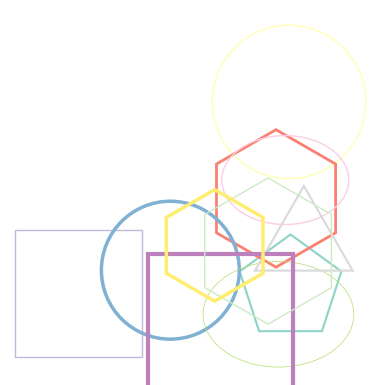[{"shape": "pentagon", "thickness": 1.5, "radius": 0.69, "center": [0.755, 0.252]}, {"shape": "circle", "thickness": 1, "radius": 1.0, "center": [0.751, 0.735]}, {"shape": "square", "thickness": 1, "radius": 0.83, "center": [0.205, 0.237]}, {"shape": "hexagon", "thickness": 2, "radius": 0.89, "center": [0.717, 0.485]}, {"shape": "circle", "thickness": 2.5, "radius": 0.9, "center": [0.442, 0.298]}, {"shape": "oval", "thickness": 0.5, "radius": 0.98, "center": [0.723, 0.184]}, {"shape": "oval", "thickness": 1, "radius": 0.82, "center": [0.741, 0.532]}, {"shape": "triangle", "thickness": 1.5, "radius": 0.73, "center": [0.789, 0.37]}, {"shape": "square", "thickness": 3, "radius": 0.94, "center": [0.573, 0.152]}, {"shape": "hexagon", "thickness": 1, "radius": 0.95, "center": [0.696, 0.348]}, {"shape": "hexagon", "thickness": 2.5, "radius": 0.72, "center": [0.558, 0.363]}]